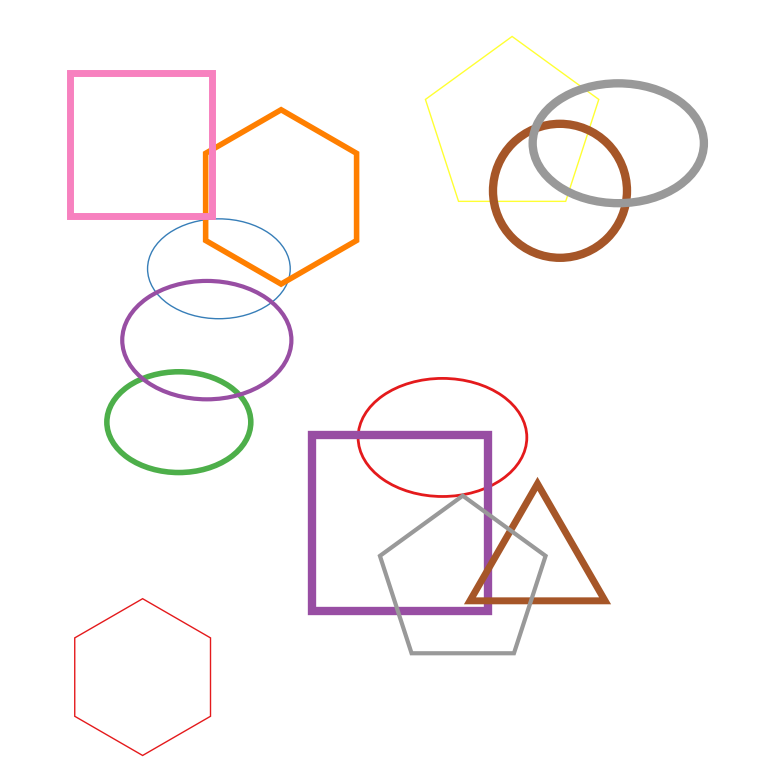[{"shape": "hexagon", "thickness": 0.5, "radius": 0.51, "center": [0.185, 0.121]}, {"shape": "oval", "thickness": 1, "radius": 0.55, "center": [0.575, 0.432]}, {"shape": "oval", "thickness": 0.5, "radius": 0.46, "center": [0.284, 0.651]}, {"shape": "oval", "thickness": 2, "radius": 0.47, "center": [0.232, 0.452]}, {"shape": "square", "thickness": 3, "radius": 0.57, "center": [0.519, 0.321]}, {"shape": "oval", "thickness": 1.5, "radius": 0.55, "center": [0.269, 0.558]}, {"shape": "hexagon", "thickness": 2, "radius": 0.57, "center": [0.365, 0.744]}, {"shape": "pentagon", "thickness": 0.5, "radius": 0.59, "center": [0.665, 0.834]}, {"shape": "circle", "thickness": 3, "radius": 0.44, "center": [0.727, 0.752]}, {"shape": "triangle", "thickness": 2.5, "radius": 0.51, "center": [0.698, 0.27]}, {"shape": "square", "thickness": 2.5, "radius": 0.46, "center": [0.183, 0.812]}, {"shape": "oval", "thickness": 3, "radius": 0.56, "center": [0.803, 0.814]}, {"shape": "pentagon", "thickness": 1.5, "radius": 0.57, "center": [0.601, 0.243]}]